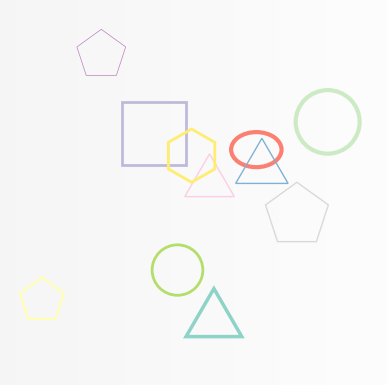[{"shape": "triangle", "thickness": 2.5, "radius": 0.42, "center": [0.552, 0.167]}, {"shape": "pentagon", "thickness": 1.5, "radius": 0.3, "center": [0.108, 0.22]}, {"shape": "square", "thickness": 2, "radius": 0.41, "center": [0.397, 0.654]}, {"shape": "oval", "thickness": 3, "radius": 0.33, "center": [0.661, 0.611]}, {"shape": "triangle", "thickness": 1, "radius": 0.39, "center": [0.676, 0.563]}, {"shape": "circle", "thickness": 2, "radius": 0.33, "center": [0.458, 0.299]}, {"shape": "triangle", "thickness": 1, "radius": 0.37, "center": [0.541, 0.526]}, {"shape": "pentagon", "thickness": 1, "radius": 0.43, "center": [0.766, 0.441]}, {"shape": "pentagon", "thickness": 0.5, "radius": 0.33, "center": [0.261, 0.858]}, {"shape": "circle", "thickness": 3, "radius": 0.41, "center": [0.846, 0.683]}, {"shape": "hexagon", "thickness": 2, "radius": 0.35, "center": [0.494, 0.596]}]